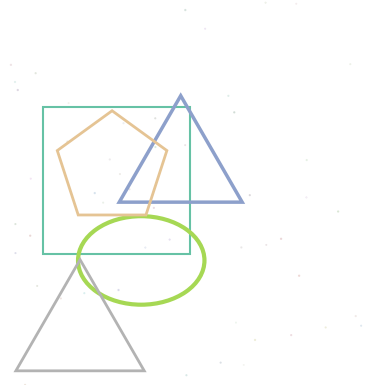[{"shape": "square", "thickness": 1.5, "radius": 0.95, "center": [0.303, 0.532]}, {"shape": "triangle", "thickness": 2.5, "radius": 0.92, "center": [0.469, 0.567]}, {"shape": "oval", "thickness": 3, "radius": 0.82, "center": [0.367, 0.324]}, {"shape": "pentagon", "thickness": 2, "radius": 0.75, "center": [0.291, 0.563]}, {"shape": "triangle", "thickness": 2, "radius": 0.96, "center": [0.208, 0.133]}]